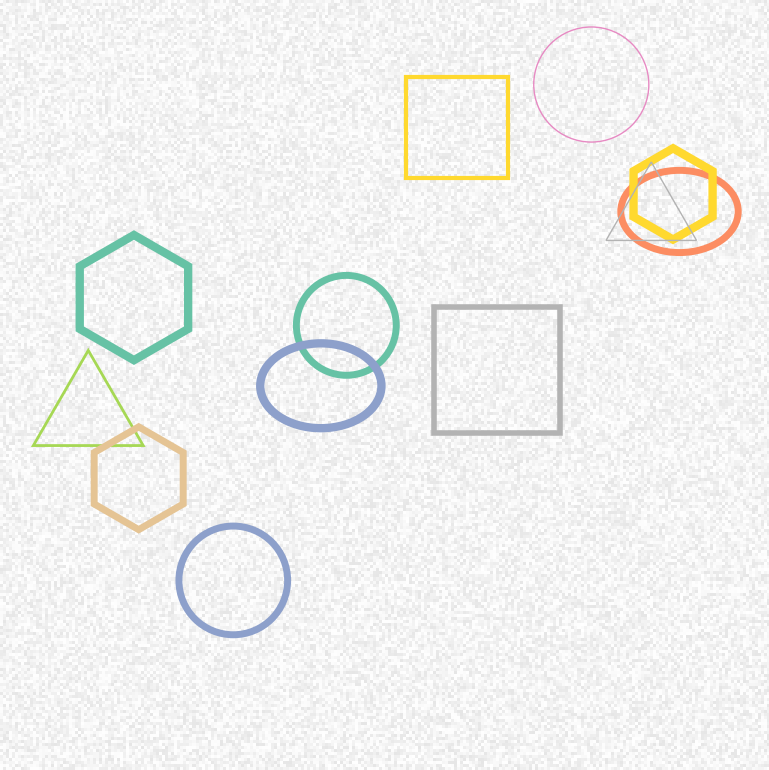[{"shape": "hexagon", "thickness": 3, "radius": 0.41, "center": [0.174, 0.614]}, {"shape": "circle", "thickness": 2.5, "radius": 0.32, "center": [0.45, 0.577]}, {"shape": "oval", "thickness": 2.5, "radius": 0.38, "center": [0.882, 0.725]}, {"shape": "oval", "thickness": 3, "radius": 0.39, "center": [0.417, 0.499]}, {"shape": "circle", "thickness": 2.5, "radius": 0.35, "center": [0.303, 0.246]}, {"shape": "circle", "thickness": 0.5, "radius": 0.37, "center": [0.768, 0.89]}, {"shape": "triangle", "thickness": 1, "radius": 0.41, "center": [0.115, 0.463]}, {"shape": "square", "thickness": 1.5, "radius": 0.33, "center": [0.594, 0.834]}, {"shape": "hexagon", "thickness": 3, "radius": 0.3, "center": [0.874, 0.748]}, {"shape": "hexagon", "thickness": 2.5, "radius": 0.33, "center": [0.18, 0.379]}, {"shape": "square", "thickness": 2, "radius": 0.41, "center": [0.646, 0.519]}, {"shape": "triangle", "thickness": 0.5, "radius": 0.34, "center": [0.846, 0.722]}]